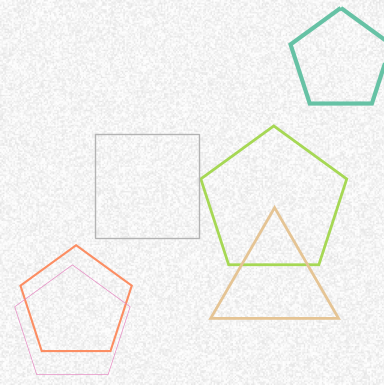[{"shape": "pentagon", "thickness": 3, "radius": 0.69, "center": [0.885, 0.842]}, {"shape": "pentagon", "thickness": 1.5, "radius": 0.76, "center": [0.198, 0.211]}, {"shape": "pentagon", "thickness": 0.5, "radius": 0.79, "center": [0.188, 0.154]}, {"shape": "pentagon", "thickness": 2, "radius": 1.0, "center": [0.711, 0.474]}, {"shape": "triangle", "thickness": 2, "radius": 0.96, "center": [0.713, 0.269]}, {"shape": "square", "thickness": 1, "radius": 0.68, "center": [0.382, 0.517]}]